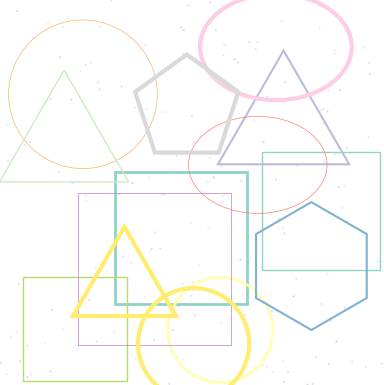[{"shape": "square", "thickness": 2, "radius": 0.86, "center": [0.471, 0.382]}, {"shape": "square", "thickness": 1, "radius": 0.77, "center": [0.834, 0.453]}, {"shape": "circle", "thickness": 2, "radius": 0.68, "center": [0.572, 0.143]}, {"shape": "triangle", "thickness": 1.5, "radius": 0.98, "center": [0.737, 0.672]}, {"shape": "oval", "thickness": 0.5, "radius": 0.9, "center": [0.67, 0.572]}, {"shape": "hexagon", "thickness": 1.5, "radius": 0.83, "center": [0.809, 0.309]}, {"shape": "circle", "thickness": 0.5, "radius": 0.97, "center": [0.215, 0.755]}, {"shape": "square", "thickness": 1, "radius": 0.68, "center": [0.194, 0.146]}, {"shape": "oval", "thickness": 3, "radius": 0.99, "center": [0.717, 0.878]}, {"shape": "pentagon", "thickness": 3, "radius": 0.7, "center": [0.485, 0.718]}, {"shape": "square", "thickness": 0.5, "radius": 0.99, "center": [0.401, 0.301]}, {"shape": "triangle", "thickness": 1, "radius": 0.97, "center": [0.166, 0.624]}, {"shape": "circle", "thickness": 3, "radius": 0.72, "center": [0.503, 0.107]}, {"shape": "triangle", "thickness": 3, "radius": 0.77, "center": [0.323, 0.256]}]